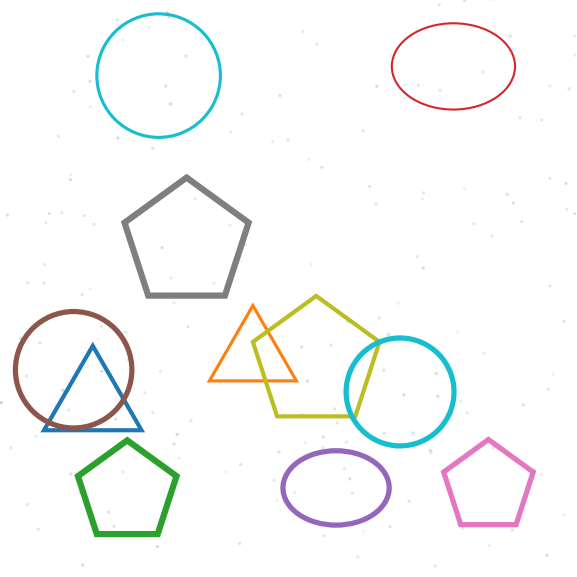[{"shape": "triangle", "thickness": 2, "radius": 0.49, "center": [0.161, 0.303]}, {"shape": "triangle", "thickness": 1.5, "radius": 0.43, "center": [0.438, 0.383]}, {"shape": "pentagon", "thickness": 3, "radius": 0.45, "center": [0.22, 0.147]}, {"shape": "oval", "thickness": 1, "radius": 0.53, "center": [0.785, 0.884]}, {"shape": "oval", "thickness": 2.5, "radius": 0.46, "center": [0.582, 0.154]}, {"shape": "circle", "thickness": 2.5, "radius": 0.5, "center": [0.128, 0.359]}, {"shape": "pentagon", "thickness": 2.5, "radius": 0.41, "center": [0.846, 0.157]}, {"shape": "pentagon", "thickness": 3, "radius": 0.56, "center": [0.323, 0.579]}, {"shape": "pentagon", "thickness": 2, "radius": 0.58, "center": [0.548, 0.371]}, {"shape": "circle", "thickness": 2.5, "radius": 0.47, "center": [0.693, 0.32]}, {"shape": "circle", "thickness": 1.5, "radius": 0.53, "center": [0.275, 0.868]}]